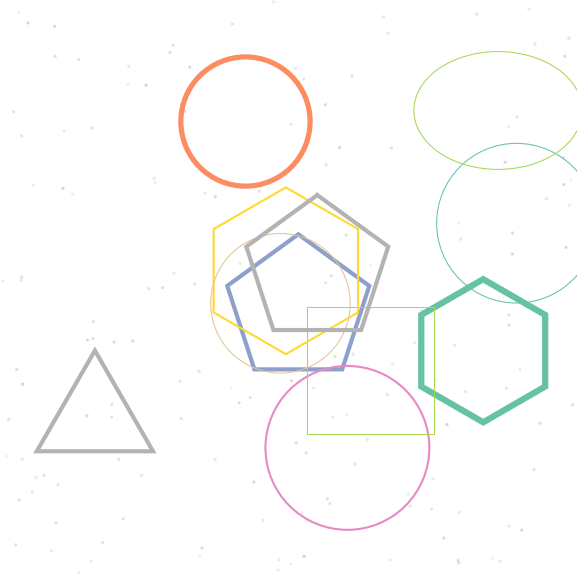[{"shape": "hexagon", "thickness": 3, "radius": 0.62, "center": [0.837, 0.392]}, {"shape": "circle", "thickness": 0.5, "radius": 0.69, "center": [0.894, 0.613]}, {"shape": "circle", "thickness": 2.5, "radius": 0.56, "center": [0.425, 0.789]}, {"shape": "pentagon", "thickness": 2, "radius": 0.65, "center": [0.516, 0.464]}, {"shape": "circle", "thickness": 1, "radius": 0.71, "center": [0.602, 0.224]}, {"shape": "square", "thickness": 0.5, "radius": 0.55, "center": [0.642, 0.357]}, {"shape": "oval", "thickness": 0.5, "radius": 0.73, "center": [0.862, 0.808]}, {"shape": "hexagon", "thickness": 1, "radius": 0.72, "center": [0.495, 0.53]}, {"shape": "circle", "thickness": 0.5, "radius": 0.6, "center": [0.486, 0.474]}, {"shape": "triangle", "thickness": 2, "radius": 0.58, "center": [0.164, 0.276]}, {"shape": "pentagon", "thickness": 2, "radius": 0.65, "center": [0.549, 0.532]}]